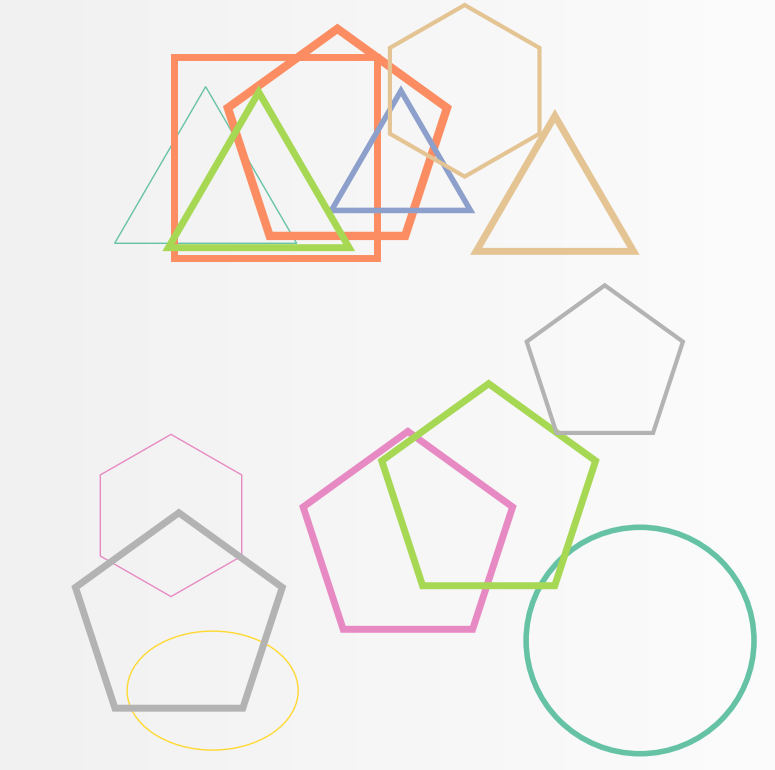[{"shape": "circle", "thickness": 2, "radius": 0.74, "center": [0.826, 0.168]}, {"shape": "triangle", "thickness": 0.5, "radius": 0.68, "center": [0.265, 0.752]}, {"shape": "pentagon", "thickness": 3, "radius": 0.74, "center": [0.435, 0.814]}, {"shape": "square", "thickness": 2.5, "radius": 0.66, "center": [0.356, 0.795]}, {"shape": "triangle", "thickness": 2, "radius": 0.52, "center": [0.517, 0.778]}, {"shape": "pentagon", "thickness": 2.5, "radius": 0.71, "center": [0.526, 0.298]}, {"shape": "hexagon", "thickness": 0.5, "radius": 0.53, "center": [0.221, 0.331]}, {"shape": "triangle", "thickness": 2.5, "radius": 0.67, "center": [0.334, 0.746]}, {"shape": "pentagon", "thickness": 2.5, "radius": 0.73, "center": [0.631, 0.357]}, {"shape": "oval", "thickness": 0.5, "radius": 0.55, "center": [0.274, 0.103]}, {"shape": "triangle", "thickness": 2.5, "radius": 0.59, "center": [0.716, 0.732]}, {"shape": "hexagon", "thickness": 1.5, "radius": 0.56, "center": [0.6, 0.882]}, {"shape": "pentagon", "thickness": 2.5, "radius": 0.7, "center": [0.231, 0.194]}, {"shape": "pentagon", "thickness": 1.5, "radius": 0.53, "center": [0.78, 0.523]}]